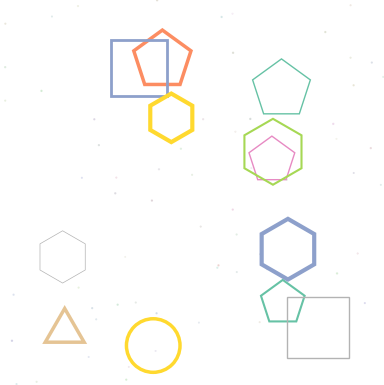[{"shape": "pentagon", "thickness": 1.5, "radius": 0.3, "center": [0.735, 0.213]}, {"shape": "pentagon", "thickness": 1, "radius": 0.39, "center": [0.731, 0.768]}, {"shape": "pentagon", "thickness": 2.5, "radius": 0.39, "center": [0.422, 0.844]}, {"shape": "square", "thickness": 2, "radius": 0.36, "center": [0.361, 0.824]}, {"shape": "hexagon", "thickness": 3, "radius": 0.39, "center": [0.748, 0.353]}, {"shape": "pentagon", "thickness": 1, "radius": 0.31, "center": [0.706, 0.584]}, {"shape": "hexagon", "thickness": 1.5, "radius": 0.43, "center": [0.709, 0.606]}, {"shape": "hexagon", "thickness": 3, "radius": 0.32, "center": [0.445, 0.694]}, {"shape": "circle", "thickness": 2.5, "radius": 0.35, "center": [0.398, 0.102]}, {"shape": "triangle", "thickness": 2.5, "radius": 0.29, "center": [0.168, 0.14]}, {"shape": "hexagon", "thickness": 0.5, "radius": 0.34, "center": [0.163, 0.333]}, {"shape": "square", "thickness": 1, "radius": 0.4, "center": [0.826, 0.149]}]